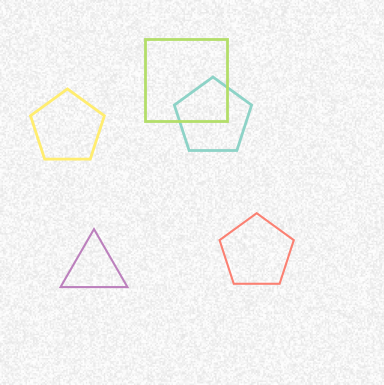[{"shape": "pentagon", "thickness": 2, "radius": 0.53, "center": [0.553, 0.694]}, {"shape": "pentagon", "thickness": 1.5, "radius": 0.51, "center": [0.667, 0.345]}, {"shape": "square", "thickness": 2, "radius": 0.53, "center": [0.483, 0.793]}, {"shape": "triangle", "thickness": 1.5, "radius": 0.5, "center": [0.244, 0.304]}, {"shape": "pentagon", "thickness": 2, "radius": 0.5, "center": [0.175, 0.668]}]